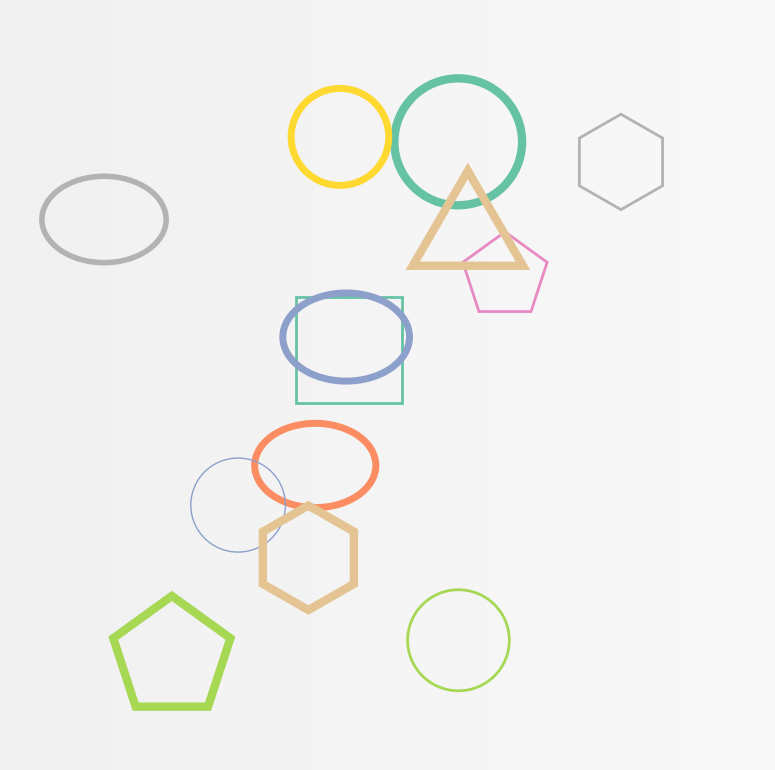[{"shape": "square", "thickness": 1, "radius": 0.34, "center": [0.45, 0.545]}, {"shape": "circle", "thickness": 3, "radius": 0.41, "center": [0.591, 0.816]}, {"shape": "oval", "thickness": 2.5, "radius": 0.39, "center": [0.407, 0.395]}, {"shape": "circle", "thickness": 0.5, "radius": 0.31, "center": [0.307, 0.344]}, {"shape": "oval", "thickness": 2.5, "radius": 0.41, "center": [0.447, 0.562]}, {"shape": "pentagon", "thickness": 1, "radius": 0.29, "center": [0.652, 0.642]}, {"shape": "pentagon", "thickness": 3, "radius": 0.4, "center": [0.222, 0.147]}, {"shape": "circle", "thickness": 1, "radius": 0.33, "center": [0.592, 0.168]}, {"shape": "circle", "thickness": 2.5, "radius": 0.31, "center": [0.439, 0.822]}, {"shape": "triangle", "thickness": 3, "radius": 0.41, "center": [0.604, 0.696]}, {"shape": "hexagon", "thickness": 3, "radius": 0.34, "center": [0.398, 0.276]}, {"shape": "hexagon", "thickness": 1, "radius": 0.31, "center": [0.801, 0.79]}, {"shape": "oval", "thickness": 2, "radius": 0.4, "center": [0.134, 0.715]}]